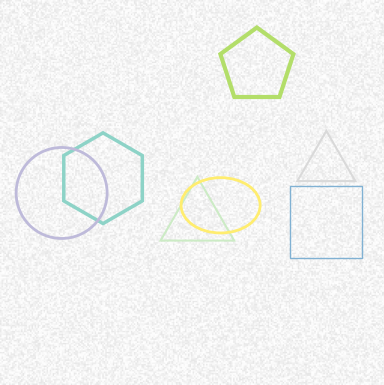[{"shape": "hexagon", "thickness": 2.5, "radius": 0.59, "center": [0.268, 0.537]}, {"shape": "circle", "thickness": 2, "radius": 0.59, "center": [0.16, 0.499]}, {"shape": "square", "thickness": 1, "radius": 0.46, "center": [0.847, 0.423]}, {"shape": "pentagon", "thickness": 3, "radius": 0.5, "center": [0.667, 0.829]}, {"shape": "triangle", "thickness": 1.5, "radius": 0.43, "center": [0.848, 0.573]}, {"shape": "triangle", "thickness": 1.5, "radius": 0.55, "center": [0.513, 0.43]}, {"shape": "oval", "thickness": 2, "radius": 0.51, "center": [0.573, 0.467]}]